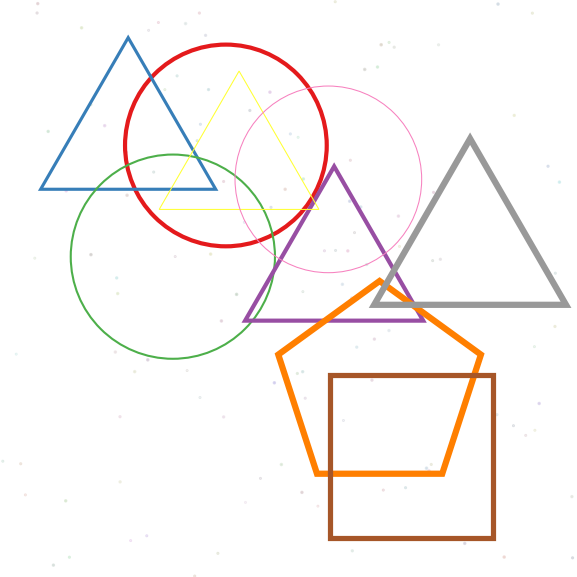[{"shape": "circle", "thickness": 2, "radius": 0.87, "center": [0.391, 0.747]}, {"shape": "triangle", "thickness": 1.5, "radius": 0.88, "center": [0.222, 0.759]}, {"shape": "circle", "thickness": 1, "radius": 0.88, "center": [0.299, 0.555]}, {"shape": "triangle", "thickness": 2, "radius": 0.89, "center": [0.579, 0.533]}, {"shape": "pentagon", "thickness": 3, "radius": 0.92, "center": [0.657, 0.328]}, {"shape": "triangle", "thickness": 0.5, "radius": 0.8, "center": [0.414, 0.716]}, {"shape": "square", "thickness": 2.5, "radius": 0.7, "center": [0.712, 0.208]}, {"shape": "circle", "thickness": 0.5, "radius": 0.81, "center": [0.569, 0.689]}, {"shape": "triangle", "thickness": 3, "radius": 0.96, "center": [0.814, 0.567]}]